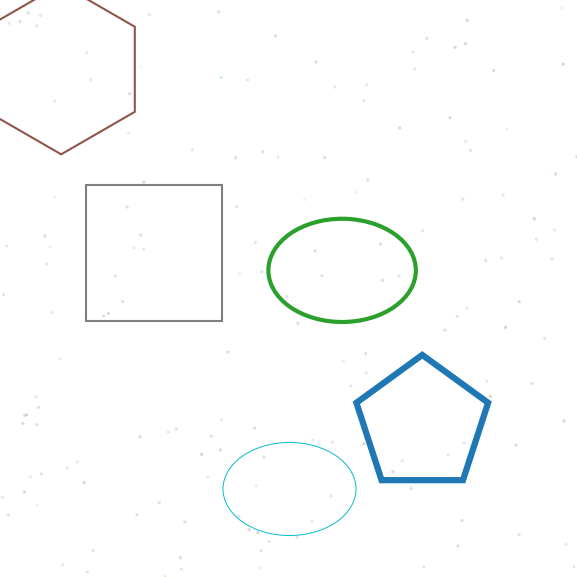[{"shape": "pentagon", "thickness": 3, "radius": 0.6, "center": [0.731, 0.265]}, {"shape": "oval", "thickness": 2, "radius": 0.64, "center": [0.592, 0.531]}, {"shape": "hexagon", "thickness": 1, "radius": 0.74, "center": [0.106, 0.879]}, {"shape": "square", "thickness": 1, "radius": 0.59, "center": [0.267, 0.561]}, {"shape": "oval", "thickness": 0.5, "radius": 0.58, "center": [0.501, 0.152]}]